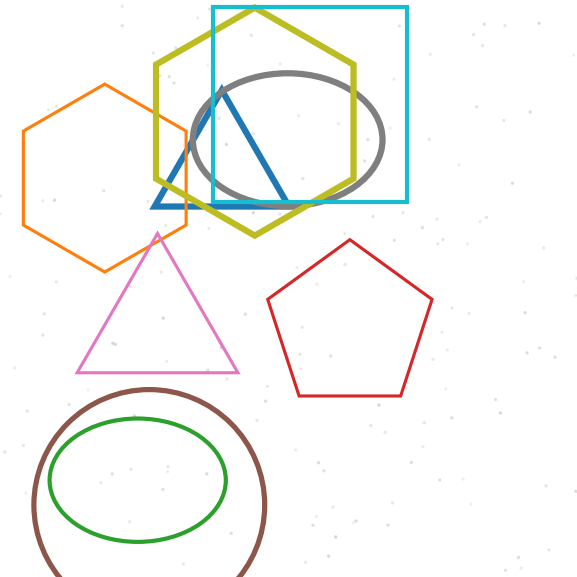[{"shape": "triangle", "thickness": 3, "radius": 0.67, "center": [0.384, 0.709]}, {"shape": "hexagon", "thickness": 1.5, "radius": 0.81, "center": [0.181, 0.691]}, {"shape": "oval", "thickness": 2, "radius": 0.76, "center": [0.238, 0.168]}, {"shape": "pentagon", "thickness": 1.5, "radius": 0.75, "center": [0.606, 0.434]}, {"shape": "circle", "thickness": 2.5, "radius": 1.0, "center": [0.259, 0.125]}, {"shape": "triangle", "thickness": 1.5, "radius": 0.8, "center": [0.273, 0.434]}, {"shape": "oval", "thickness": 3, "radius": 0.82, "center": [0.498, 0.757]}, {"shape": "hexagon", "thickness": 3, "radius": 0.99, "center": [0.441, 0.789]}, {"shape": "square", "thickness": 2, "radius": 0.84, "center": [0.537, 0.818]}]